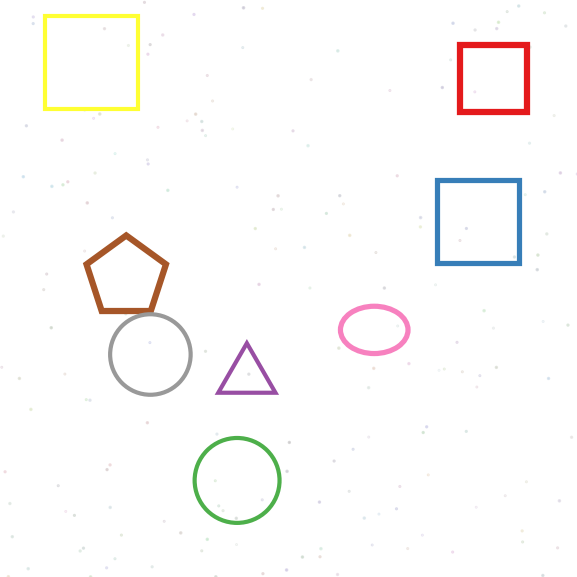[{"shape": "square", "thickness": 3, "radius": 0.29, "center": [0.854, 0.863]}, {"shape": "square", "thickness": 2.5, "radius": 0.36, "center": [0.828, 0.616]}, {"shape": "circle", "thickness": 2, "radius": 0.37, "center": [0.411, 0.167]}, {"shape": "triangle", "thickness": 2, "radius": 0.29, "center": [0.427, 0.348]}, {"shape": "square", "thickness": 2, "radius": 0.4, "center": [0.159, 0.891]}, {"shape": "pentagon", "thickness": 3, "radius": 0.36, "center": [0.219, 0.519]}, {"shape": "oval", "thickness": 2.5, "radius": 0.29, "center": [0.648, 0.428]}, {"shape": "circle", "thickness": 2, "radius": 0.35, "center": [0.26, 0.385]}]